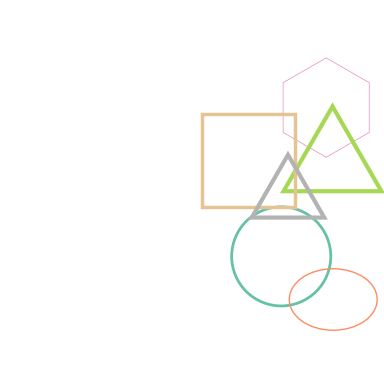[{"shape": "circle", "thickness": 2, "radius": 0.64, "center": [0.73, 0.334]}, {"shape": "oval", "thickness": 1, "radius": 0.57, "center": [0.866, 0.222]}, {"shape": "hexagon", "thickness": 0.5, "radius": 0.65, "center": [0.847, 0.721]}, {"shape": "triangle", "thickness": 3, "radius": 0.73, "center": [0.864, 0.577]}, {"shape": "square", "thickness": 2.5, "radius": 0.6, "center": [0.644, 0.583]}, {"shape": "triangle", "thickness": 3, "radius": 0.54, "center": [0.748, 0.489]}]